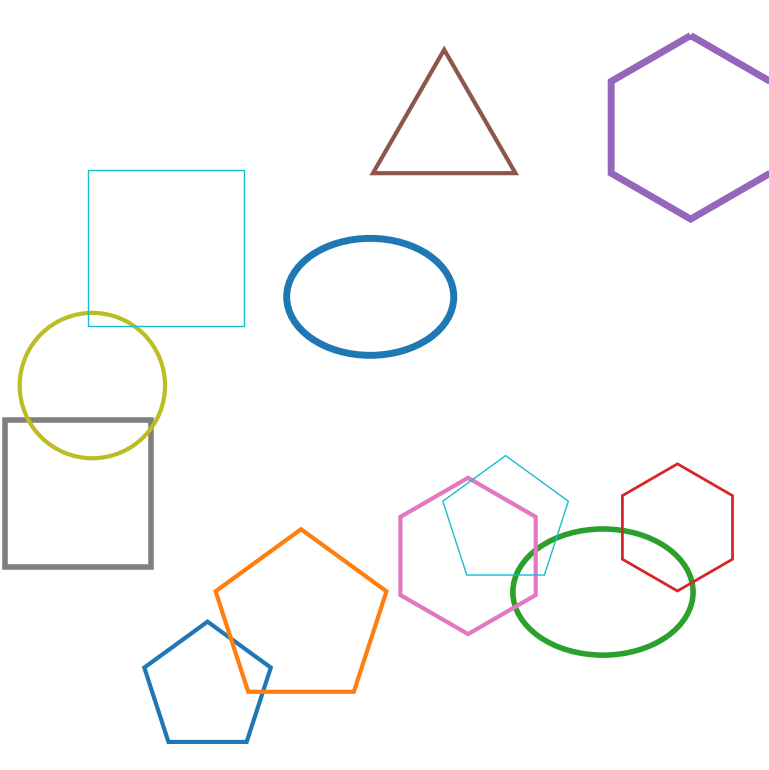[{"shape": "oval", "thickness": 2.5, "radius": 0.54, "center": [0.481, 0.614]}, {"shape": "pentagon", "thickness": 1.5, "radius": 0.43, "center": [0.27, 0.106]}, {"shape": "pentagon", "thickness": 1.5, "radius": 0.58, "center": [0.391, 0.196]}, {"shape": "oval", "thickness": 2, "radius": 0.59, "center": [0.783, 0.231]}, {"shape": "hexagon", "thickness": 1, "radius": 0.41, "center": [0.88, 0.315]}, {"shape": "hexagon", "thickness": 2.5, "radius": 0.6, "center": [0.897, 0.835]}, {"shape": "triangle", "thickness": 1.5, "radius": 0.53, "center": [0.577, 0.829]}, {"shape": "hexagon", "thickness": 1.5, "radius": 0.51, "center": [0.608, 0.278]}, {"shape": "square", "thickness": 2, "radius": 0.47, "center": [0.102, 0.359]}, {"shape": "circle", "thickness": 1.5, "radius": 0.47, "center": [0.12, 0.499]}, {"shape": "square", "thickness": 0.5, "radius": 0.51, "center": [0.216, 0.678]}, {"shape": "pentagon", "thickness": 0.5, "radius": 0.43, "center": [0.657, 0.323]}]